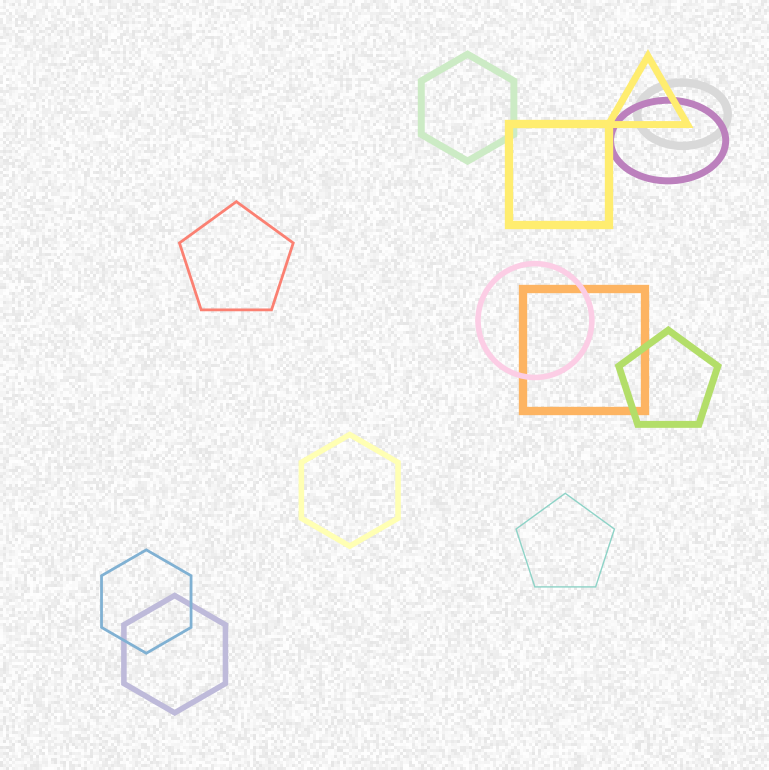[{"shape": "pentagon", "thickness": 0.5, "radius": 0.34, "center": [0.734, 0.292]}, {"shape": "hexagon", "thickness": 2, "radius": 0.36, "center": [0.454, 0.363]}, {"shape": "hexagon", "thickness": 2, "radius": 0.38, "center": [0.227, 0.15]}, {"shape": "pentagon", "thickness": 1, "radius": 0.39, "center": [0.307, 0.66]}, {"shape": "hexagon", "thickness": 1, "radius": 0.34, "center": [0.19, 0.219]}, {"shape": "square", "thickness": 3, "radius": 0.39, "center": [0.758, 0.545]}, {"shape": "pentagon", "thickness": 2.5, "radius": 0.34, "center": [0.868, 0.504]}, {"shape": "circle", "thickness": 2, "radius": 0.37, "center": [0.695, 0.584]}, {"shape": "oval", "thickness": 3, "radius": 0.29, "center": [0.886, 0.852]}, {"shape": "oval", "thickness": 2.5, "radius": 0.37, "center": [0.868, 0.817]}, {"shape": "hexagon", "thickness": 2.5, "radius": 0.35, "center": [0.607, 0.86]}, {"shape": "triangle", "thickness": 2.5, "radius": 0.3, "center": [0.842, 0.868]}, {"shape": "square", "thickness": 3, "radius": 0.33, "center": [0.726, 0.773]}]